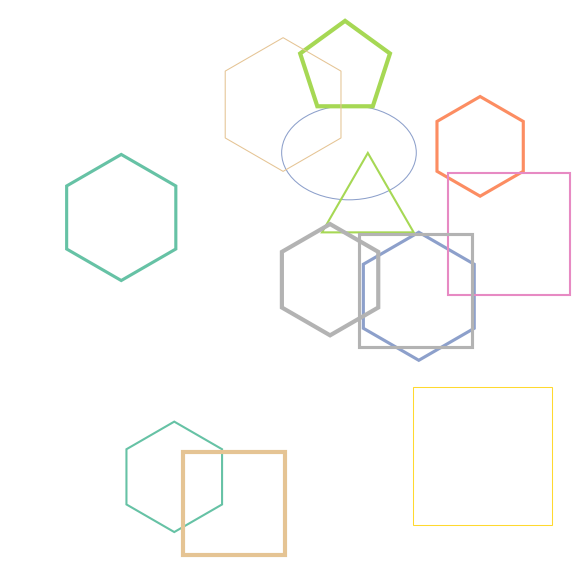[{"shape": "hexagon", "thickness": 1.5, "radius": 0.55, "center": [0.21, 0.623]}, {"shape": "hexagon", "thickness": 1, "radius": 0.48, "center": [0.302, 0.173]}, {"shape": "hexagon", "thickness": 1.5, "radius": 0.43, "center": [0.831, 0.746]}, {"shape": "hexagon", "thickness": 1.5, "radius": 0.55, "center": [0.725, 0.486]}, {"shape": "oval", "thickness": 0.5, "radius": 0.58, "center": [0.604, 0.735]}, {"shape": "square", "thickness": 1, "radius": 0.53, "center": [0.881, 0.594]}, {"shape": "pentagon", "thickness": 2, "radius": 0.41, "center": [0.598, 0.881]}, {"shape": "triangle", "thickness": 1, "radius": 0.46, "center": [0.637, 0.643]}, {"shape": "square", "thickness": 0.5, "radius": 0.6, "center": [0.835, 0.209]}, {"shape": "hexagon", "thickness": 0.5, "radius": 0.58, "center": [0.49, 0.818]}, {"shape": "square", "thickness": 2, "radius": 0.44, "center": [0.406, 0.127]}, {"shape": "hexagon", "thickness": 2, "radius": 0.48, "center": [0.572, 0.515]}, {"shape": "square", "thickness": 1.5, "radius": 0.49, "center": [0.72, 0.496]}]